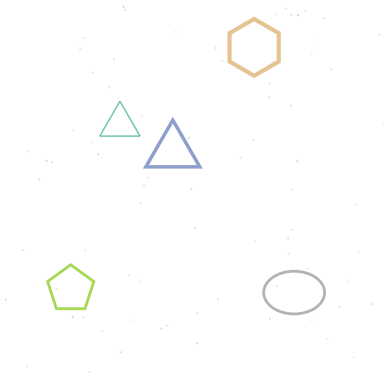[{"shape": "triangle", "thickness": 1, "radius": 0.3, "center": [0.311, 0.677]}, {"shape": "triangle", "thickness": 2.5, "radius": 0.4, "center": [0.449, 0.607]}, {"shape": "pentagon", "thickness": 2, "radius": 0.32, "center": [0.184, 0.249]}, {"shape": "hexagon", "thickness": 3, "radius": 0.37, "center": [0.66, 0.877]}, {"shape": "oval", "thickness": 2, "radius": 0.4, "center": [0.764, 0.24]}]